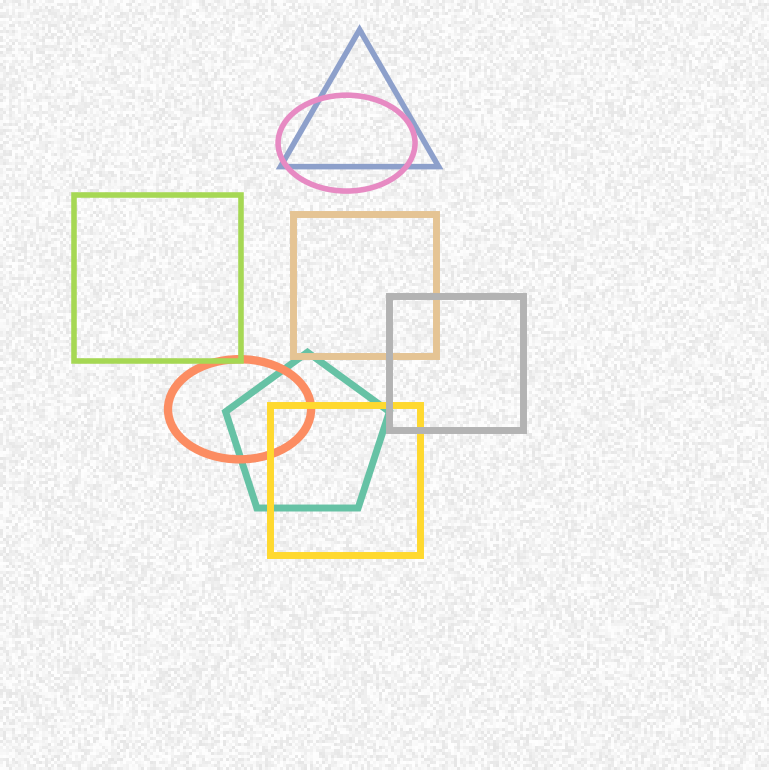[{"shape": "pentagon", "thickness": 2.5, "radius": 0.56, "center": [0.399, 0.431]}, {"shape": "oval", "thickness": 3, "radius": 0.46, "center": [0.311, 0.468]}, {"shape": "triangle", "thickness": 2, "radius": 0.59, "center": [0.467, 0.843]}, {"shape": "oval", "thickness": 2, "radius": 0.44, "center": [0.45, 0.814]}, {"shape": "square", "thickness": 2, "radius": 0.54, "center": [0.204, 0.64]}, {"shape": "square", "thickness": 2.5, "radius": 0.49, "center": [0.448, 0.376]}, {"shape": "square", "thickness": 2.5, "radius": 0.46, "center": [0.473, 0.63]}, {"shape": "square", "thickness": 2.5, "radius": 0.43, "center": [0.592, 0.528]}]